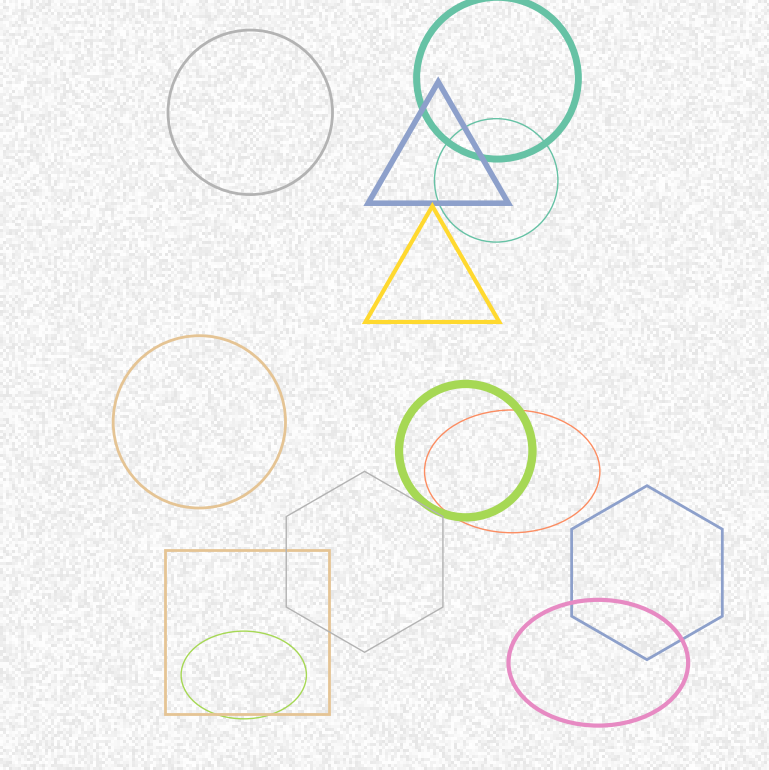[{"shape": "circle", "thickness": 2.5, "radius": 0.53, "center": [0.646, 0.898]}, {"shape": "circle", "thickness": 0.5, "radius": 0.4, "center": [0.644, 0.766]}, {"shape": "oval", "thickness": 0.5, "radius": 0.57, "center": [0.665, 0.388]}, {"shape": "triangle", "thickness": 2, "radius": 0.53, "center": [0.569, 0.789]}, {"shape": "hexagon", "thickness": 1, "radius": 0.56, "center": [0.84, 0.256]}, {"shape": "oval", "thickness": 1.5, "radius": 0.58, "center": [0.777, 0.139]}, {"shape": "oval", "thickness": 0.5, "radius": 0.41, "center": [0.317, 0.123]}, {"shape": "circle", "thickness": 3, "radius": 0.43, "center": [0.605, 0.415]}, {"shape": "triangle", "thickness": 1.5, "radius": 0.5, "center": [0.561, 0.632]}, {"shape": "square", "thickness": 1, "radius": 0.53, "center": [0.321, 0.179]}, {"shape": "circle", "thickness": 1, "radius": 0.56, "center": [0.259, 0.452]}, {"shape": "hexagon", "thickness": 0.5, "radius": 0.59, "center": [0.473, 0.27]}, {"shape": "circle", "thickness": 1, "radius": 0.53, "center": [0.325, 0.854]}]